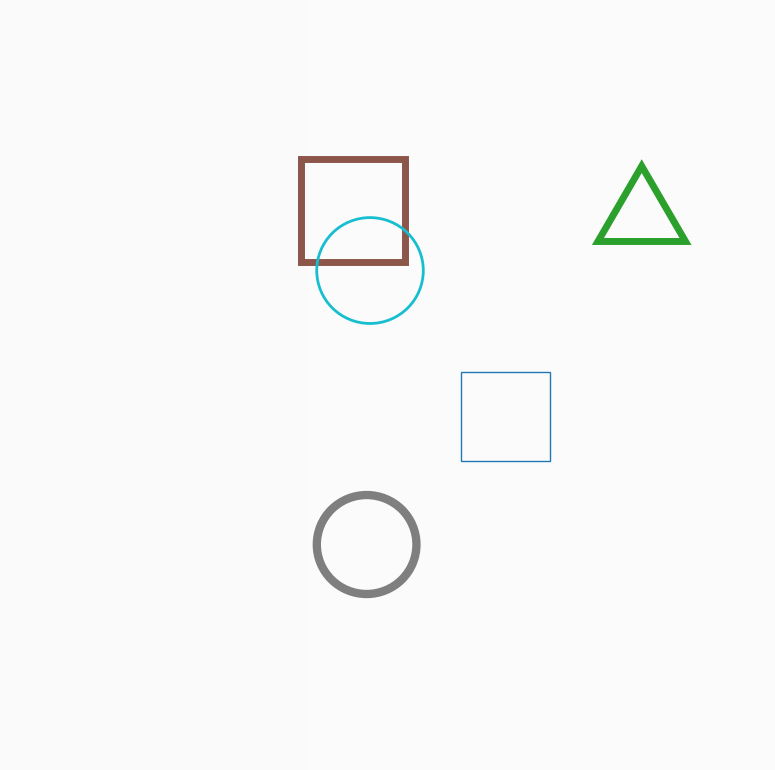[{"shape": "square", "thickness": 0.5, "radius": 0.29, "center": [0.652, 0.459]}, {"shape": "triangle", "thickness": 2.5, "radius": 0.33, "center": [0.828, 0.719]}, {"shape": "square", "thickness": 2.5, "radius": 0.33, "center": [0.455, 0.727]}, {"shape": "circle", "thickness": 3, "radius": 0.32, "center": [0.473, 0.293]}, {"shape": "circle", "thickness": 1, "radius": 0.34, "center": [0.477, 0.649]}]